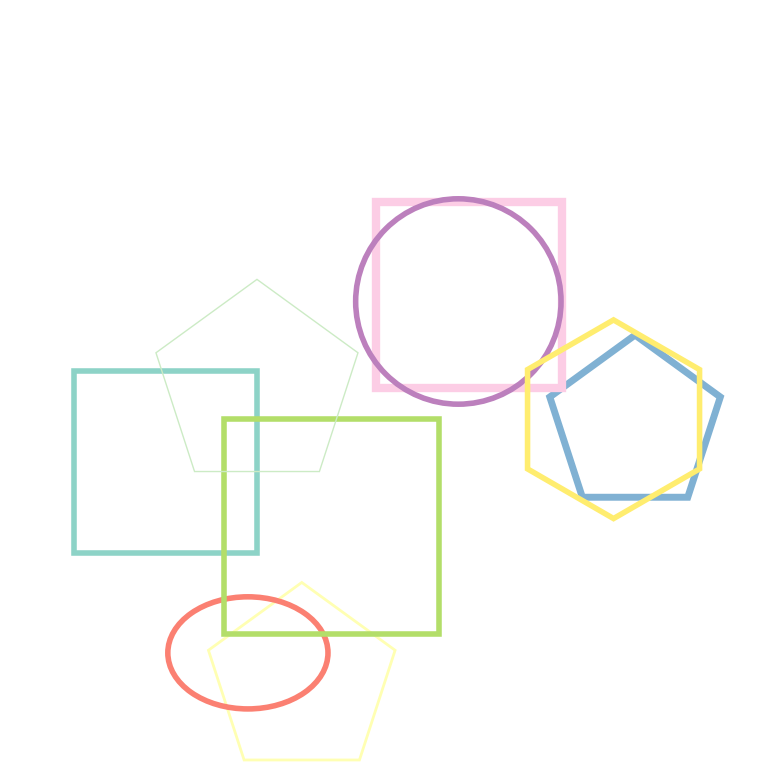[{"shape": "square", "thickness": 2, "radius": 0.59, "center": [0.215, 0.4]}, {"shape": "pentagon", "thickness": 1, "radius": 0.64, "center": [0.392, 0.116]}, {"shape": "oval", "thickness": 2, "radius": 0.52, "center": [0.322, 0.152]}, {"shape": "pentagon", "thickness": 2.5, "radius": 0.58, "center": [0.825, 0.448]}, {"shape": "square", "thickness": 2, "radius": 0.7, "center": [0.431, 0.316]}, {"shape": "square", "thickness": 3, "radius": 0.6, "center": [0.609, 0.617]}, {"shape": "circle", "thickness": 2, "radius": 0.67, "center": [0.595, 0.608]}, {"shape": "pentagon", "thickness": 0.5, "radius": 0.69, "center": [0.334, 0.499]}, {"shape": "hexagon", "thickness": 2, "radius": 0.64, "center": [0.797, 0.456]}]